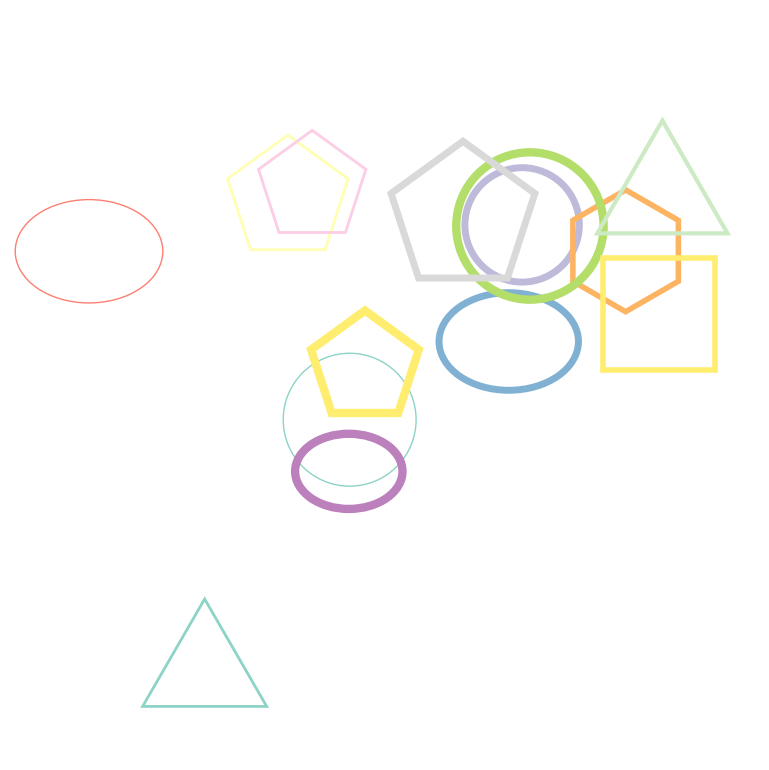[{"shape": "circle", "thickness": 0.5, "radius": 0.43, "center": [0.454, 0.455]}, {"shape": "triangle", "thickness": 1, "radius": 0.47, "center": [0.266, 0.129]}, {"shape": "pentagon", "thickness": 1, "radius": 0.41, "center": [0.374, 0.742]}, {"shape": "circle", "thickness": 2.5, "radius": 0.37, "center": [0.678, 0.708]}, {"shape": "oval", "thickness": 0.5, "radius": 0.48, "center": [0.116, 0.674]}, {"shape": "oval", "thickness": 2.5, "radius": 0.45, "center": [0.661, 0.557]}, {"shape": "hexagon", "thickness": 2, "radius": 0.4, "center": [0.813, 0.674]}, {"shape": "circle", "thickness": 3, "radius": 0.48, "center": [0.688, 0.707]}, {"shape": "pentagon", "thickness": 1, "radius": 0.37, "center": [0.405, 0.757]}, {"shape": "pentagon", "thickness": 2.5, "radius": 0.49, "center": [0.601, 0.718]}, {"shape": "oval", "thickness": 3, "radius": 0.35, "center": [0.453, 0.388]}, {"shape": "triangle", "thickness": 1.5, "radius": 0.49, "center": [0.86, 0.746]}, {"shape": "pentagon", "thickness": 3, "radius": 0.37, "center": [0.474, 0.523]}, {"shape": "square", "thickness": 2, "radius": 0.36, "center": [0.855, 0.593]}]